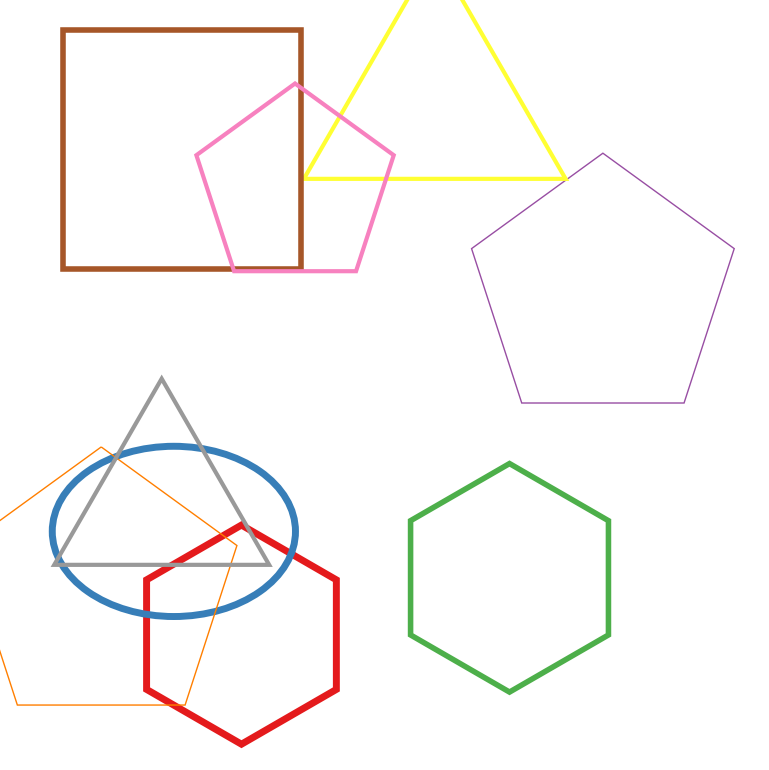[{"shape": "hexagon", "thickness": 2.5, "radius": 0.71, "center": [0.314, 0.176]}, {"shape": "oval", "thickness": 2.5, "radius": 0.79, "center": [0.226, 0.31]}, {"shape": "hexagon", "thickness": 2, "radius": 0.74, "center": [0.662, 0.25]}, {"shape": "pentagon", "thickness": 0.5, "radius": 0.9, "center": [0.783, 0.622]}, {"shape": "pentagon", "thickness": 0.5, "radius": 0.93, "center": [0.131, 0.234]}, {"shape": "triangle", "thickness": 1.5, "radius": 0.98, "center": [0.565, 0.866]}, {"shape": "square", "thickness": 2, "radius": 0.78, "center": [0.236, 0.805]}, {"shape": "pentagon", "thickness": 1.5, "radius": 0.67, "center": [0.383, 0.757]}, {"shape": "triangle", "thickness": 1.5, "radius": 0.81, "center": [0.21, 0.347]}]